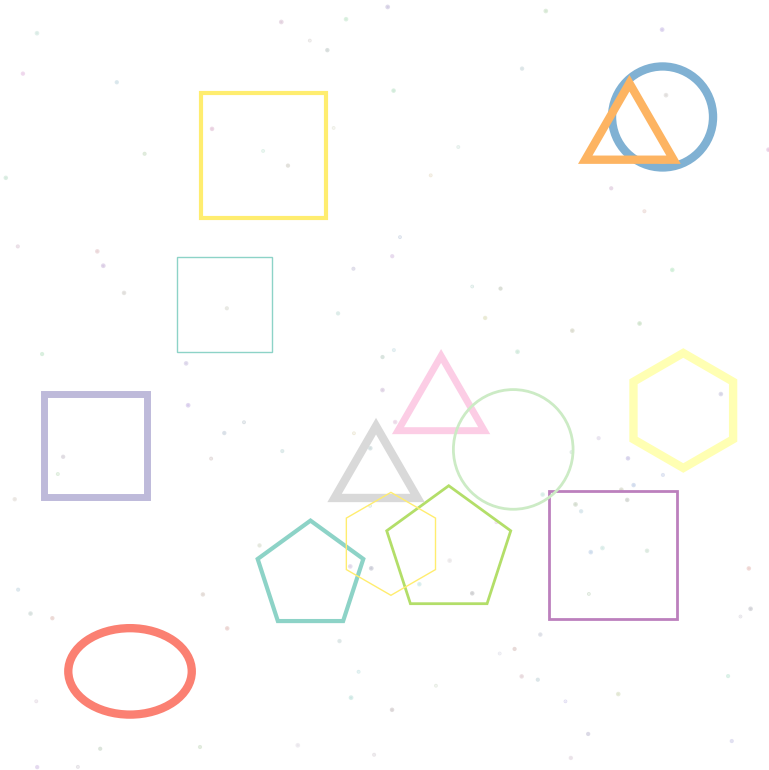[{"shape": "square", "thickness": 0.5, "radius": 0.31, "center": [0.292, 0.605]}, {"shape": "pentagon", "thickness": 1.5, "radius": 0.36, "center": [0.403, 0.252]}, {"shape": "hexagon", "thickness": 3, "radius": 0.37, "center": [0.887, 0.467]}, {"shape": "square", "thickness": 2.5, "radius": 0.34, "center": [0.124, 0.422]}, {"shape": "oval", "thickness": 3, "radius": 0.4, "center": [0.169, 0.128]}, {"shape": "circle", "thickness": 3, "radius": 0.33, "center": [0.86, 0.848]}, {"shape": "triangle", "thickness": 3, "radius": 0.33, "center": [0.817, 0.826]}, {"shape": "pentagon", "thickness": 1, "radius": 0.42, "center": [0.583, 0.284]}, {"shape": "triangle", "thickness": 2.5, "radius": 0.32, "center": [0.573, 0.473]}, {"shape": "triangle", "thickness": 3, "radius": 0.31, "center": [0.488, 0.384]}, {"shape": "square", "thickness": 1, "radius": 0.42, "center": [0.796, 0.279]}, {"shape": "circle", "thickness": 1, "radius": 0.39, "center": [0.667, 0.416]}, {"shape": "hexagon", "thickness": 0.5, "radius": 0.33, "center": [0.508, 0.294]}, {"shape": "square", "thickness": 1.5, "radius": 0.41, "center": [0.342, 0.798]}]